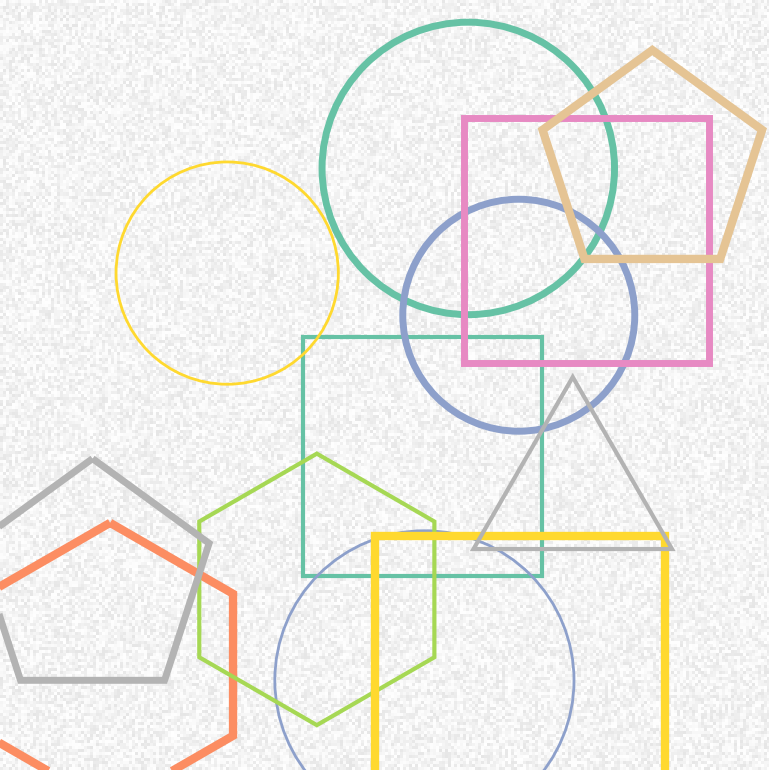[{"shape": "square", "thickness": 1.5, "radius": 0.78, "center": [0.548, 0.407]}, {"shape": "circle", "thickness": 2.5, "radius": 0.95, "center": [0.608, 0.781]}, {"shape": "hexagon", "thickness": 3, "radius": 0.92, "center": [0.143, 0.137]}, {"shape": "circle", "thickness": 1, "radius": 0.97, "center": [0.551, 0.116]}, {"shape": "circle", "thickness": 2.5, "radius": 0.75, "center": [0.674, 0.591]}, {"shape": "square", "thickness": 2.5, "radius": 0.8, "center": [0.761, 0.687]}, {"shape": "hexagon", "thickness": 1.5, "radius": 0.88, "center": [0.411, 0.235]}, {"shape": "circle", "thickness": 1, "radius": 0.72, "center": [0.295, 0.645]}, {"shape": "square", "thickness": 3, "radius": 0.94, "center": [0.675, 0.115]}, {"shape": "pentagon", "thickness": 3, "radius": 0.75, "center": [0.847, 0.785]}, {"shape": "triangle", "thickness": 1.5, "radius": 0.74, "center": [0.744, 0.361]}, {"shape": "pentagon", "thickness": 2.5, "radius": 0.8, "center": [0.12, 0.245]}]